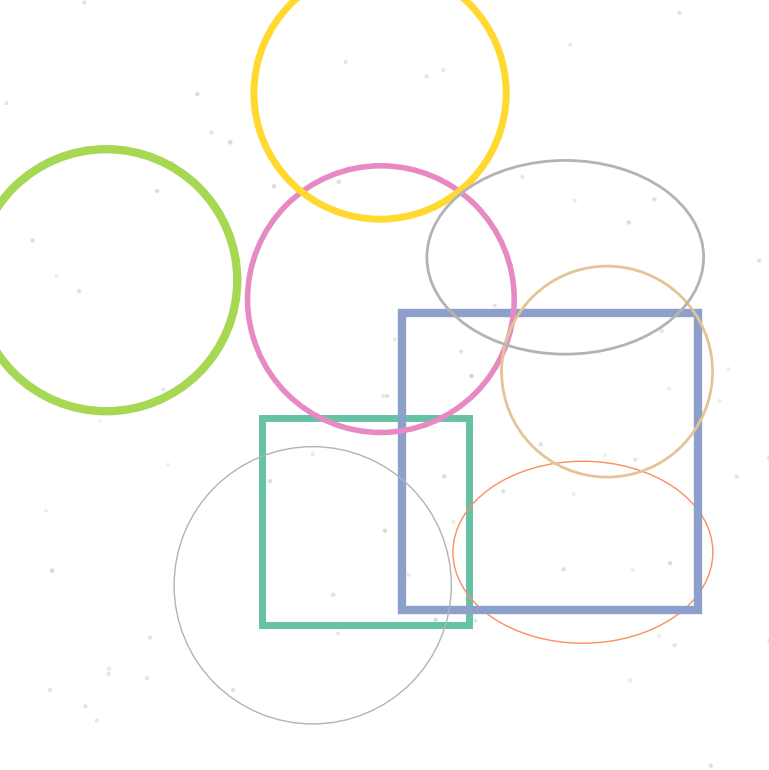[{"shape": "square", "thickness": 2.5, "radius": 0.67, "center": [0.475, 0.323]}, {"shape": "oval", "thickness": 0.5, "radius": 0.84, "center": [0.757, 0.283]}, {"shape": "square", "thickness": 3, "radius": 0.96, "center": [0.714, 0.401]}, {"shape": "circle", "thickness": 2, "radius": 0.87, "center": [0.495, 0.612]}, {"shape": "circle", "thickness": 3, "radius": 0.85, "center": [0.138, 0.636]}, {"shape": "circle", "thickness": 2.5, "radius": 0.82, "center": [0.494, 0.879]}, {"shape": "circle", "thickness": 1, "radius": 0.68, "center": [0.788, 0.517]}, {"shape": "oval", "thickness": 1, "radius": 0.9, "center": [0.734, 0.666]}, {"shape": "circle", "thickness": 0.5, "radius": 0.9, "center": [0.406, 0.24]}]